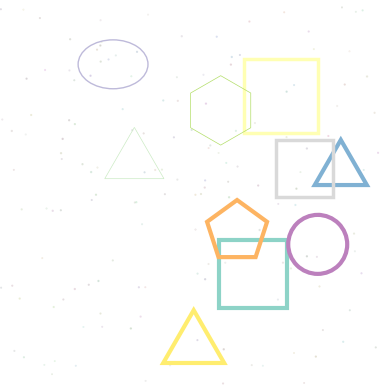[{"shape": "square", "thickness": 3, "radius": 0.44, "center": [0.657, 0.288]}, {"shape": "square", "thickness": 2.5, "radius": 0.48, "center": [0.731, 0.752]}, {"shape": "oval", "thickness": 1, "radius": 0.45, "center": [0.294, 0.833]}, {"shape": "triangle", "thickness": 3, "radius": 0.39, "center": [0.885, 0.558]}, {"shape": "pentagon", "thickness": 3, "radius": 0.41, "center": [0.616, 0.398]}, {"shape": "hexagon", "thickness": 0.5, "radius": 0.45, "center": [0.573, 0.713]}, {"shape": "square", "thickness": 2.5, "radius": 0.37, "center": [0.791, 0.563]}, {"shape": "circle", "thickness": 3, "radius": 0.38, "center": [0.825, 0.365]}, {"shape": "triangle", "thickness": 0.5, "radius": 0.44, "center": [0.349, 0.58]}, {"shape": "triangle", "thickness": 3, "radius": 0.46, "center": [0.503, 0.103]}]